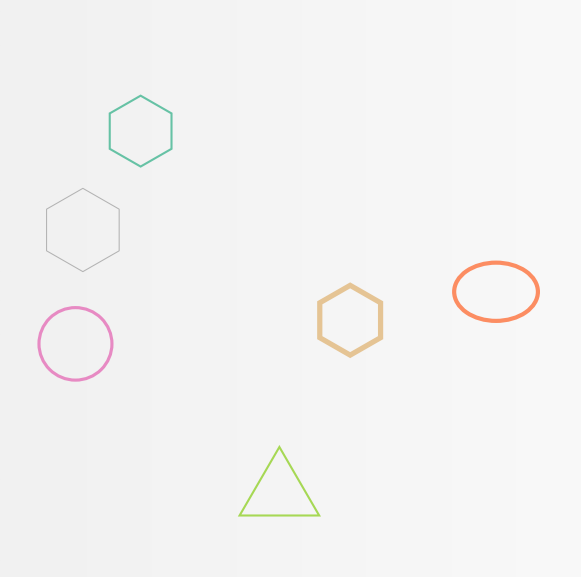[{"shape": "hexagon", "thickness": 1, "radius": 0.31, "center": [0.242, 0.772]}, {"shape": "oval", "thickness": 2, "radius": 0.36, "center": [0.853, 0.494]}, {"shape": "circle", "thickness": 1.5, "radius": 0.31, "center": [0.13, 0.404]}, {"shape": "triangle", "thickness": 1, "radius": 0.4, "center": [0.481, 0.146]}, {"shape": "hexagon", "thickness": 2.5, "radius": 0.3, "center": [0.602, 0.445]}, {"shape": "hexagon", "thickness": 0.5, "radius": 0.36, "center": [0.143, 0.601]}]